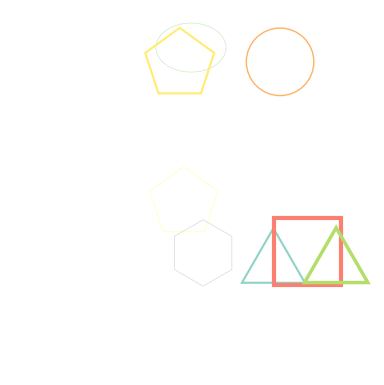[{"shape": "triangle", "thickness": 1.5, "radius": 0.47, "center": [0.71, 0.313]}, {"shape": "pentagon", "thickness": 0.5, "radius": 0.46, "center": [0.477, 0.475]}, {"shape": "square", "thickness": 3, "radius": 0.44, "center": [0.798, 0.346]}, {"shape": "circle", "thickness": 1, "radius": 0.44, "center": [0.727, 0.839]}, {"shape": "triangle", "thickness": 2.5, "radius": 0.47, "center": [0.873, 0.314]}, {"shape": "hexagon", "thickness": 0.5, "radius": 0.43, "center": [0.528, 0.343]}, {"shape": "oval", "thickness": 0.5, "radius": 0.45, "center": [0.496, 0.876]}, {"shape": "pentagon", "thickness": 1.5, "radius": 0.47, "center": [0.467, 0.834]}]